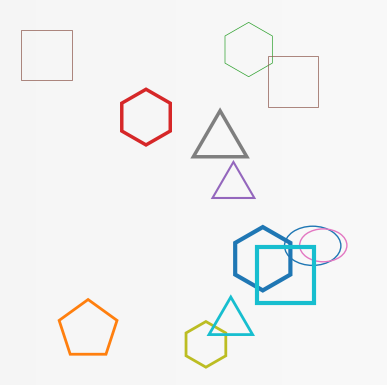[{"shape": "hexagon", "thickness": 3, "radius": 0.41, "center": [0.678, 0.328]}, {"shape": "oval", "thickness": 1, "radius": 0.36, "center": [0.807, 0.362]}, {"shape": "pentagon", "thickness": 2, "radius": 0.39, "center": [0.227, 0.143]}, {"shape": "hexagon", "thickness": 0.5, "radius": 0.35, "center": [0.642, 0.871]}, {"shape": "hexagon", "thickness": 2.5, "radius": 0.36, "center": [0.377, 0.696]}, {"shape": "triangle", "thickness": 1.5, "radius": 0.31, "center": [0.602, 0.517]}, {"shape": "square", "thickness": 0.5, "radius": 0.33, "center": [0.755, 0.788]}, {"shape": "square", "thickness": 0.5, "radius": 0.33, "center": [0.12, 0.857]}, {"shape": "oval", "thickness": 1, "radius": 0.3, "center": [0.834, 0.363]}, {"shape": "triangle", "thickness": 2.5, "radius": 0.4, "center": [0.568, 0.633]}, {"shape": "hexagon", "thickness": 2, "radius": 0.3, "center": [0.531, 0.106]}, {"shape": "square", "thickness": 3, "radius": 0.36, "center": [0.737, 0.285]}, {"shape": "triangle", "thickness": 2, "radius": 0.32, "center": [0.596, 0.163]}]